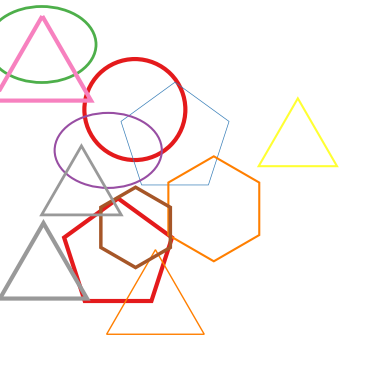[{"shape": "pentagon", "thickness": 3, "radius": 0.74, "center": [0.307, 0.337]}, {"shape": "circle", "thickness": 3, "radius": 0.66, "center": [0.35, 0.715]}, {"shape": "pentagon", "thickness": 0.5, "radius": 0.74, "center": [0.455, 0.639]}, {"shape": "oval", "thickness": 2, "radius": 0.71, "center": [0.108, 0.884]}, {"shape": "oval", "thickness": 1.5, "radius": 0.7, "center": [0.281, 0.609]}, {"shape": "triangle", "thickness": 1, "radius": 0.73, "center": [0.404, 0.205]}, {"shape": "hexagon", "thickness": 1.5, "radius": 0.68, "center": [0.555, 0.458]}, {"shape": "triangle", "thickness": 1.5, "radius": 0.59, "center": [0.774, 0.627]}, {"shape": "hexagon", "thickness": 2.5, "radius": 0.52, "center": [0.352, 0.409]}, {"shape": "triangle", "thickness": 3, "radius": 0.73, "center": [0.11, 0.812]}, {"shape": "triangle", "thickness": 2, "radius": 0.6, "center": [0.212, 0.502]}, {"shape": "triangle", "thickness": 3, "radius": 0.65, "center": [0.113, 0.29]}]